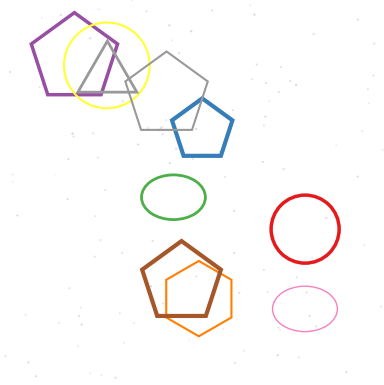[{"shape": "circle", "thickness": 2.5, "radius": 0.44, "center": [0.793, 0.405]}, {"shape": "pentagon", "thickness": 3, "radius": 0.41, "center": [0.525, 0.662]}, {"shape": "oval", "thickness": 2, "radius": 0.41, "center": [0.45, 0.488]}, {"shape": "pentagon", "thickness": 2.5, "radius": 0.59, "center": [0.193, 0.849]}, {"shape": "hexagon", "thickness": 1.5, "radius": 0.49, "center": [0.516, 0.224]}, {"shape": "circle", "thickness": 1.5, "radius": 0.56, "center": [0.277, 0.83]}, {"shape": "pentagon", "thickness": 3, "radius": 0.54, "center": [0.472, 0.266]}, {"shape": "oval", "thickness": 1, "radius": 0.42, "center": [0.792, 0.198]}, {"shape": "triangle", "thickness": 2, "radius": 0.44, "center": [0.279, 0.805]}, {"shape": "pentagon", "thickness": 1.5, "radius": 0.56, "center": [0.433, 0.754]}]